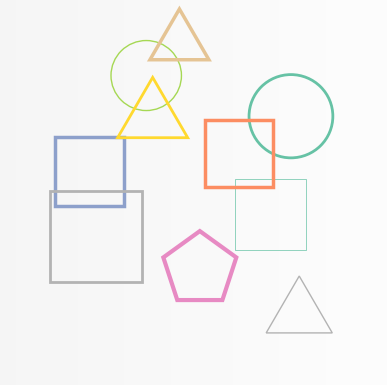[{"shape": "square", "thickness": 0.5, "radius": 0.46, "center": [0.698, 0.443]}, {"shape": "circle", "thickness": 2, "radius": 0.54, "center": [0.751, 0.698]}, {"shape": "square", "thickness": 2.5, "radius": 0.44, "center": [0.617, 0.601]}, {"shape": "square", "thickness": 2.5, "radius": 0.45, "center": [0.231, 0.554]}, {"shape": "pentagon", "thickness": 3, "radius": 0.5, "center": [0.516, 0.301]}, {"shape": "circle", "thickness": 1, "radius": 0.45, "center": [0.377, 0.804]}, {"shape": "triangle", "thickness": 2, "radius": 0.52, "center": [0.394, 0.695]}, {"shape": "triangle", "thickness": 2.5, "radius": 0.44, "center": [0.463, 0.889]}, {"shape": "square", "thickness": 2, "radius": 0.59, "center": [0.247, 0.386]}, {"shape": "triangle", "thickness": 1, "radius": 0.49, "center": [0.772, 0.185]}]